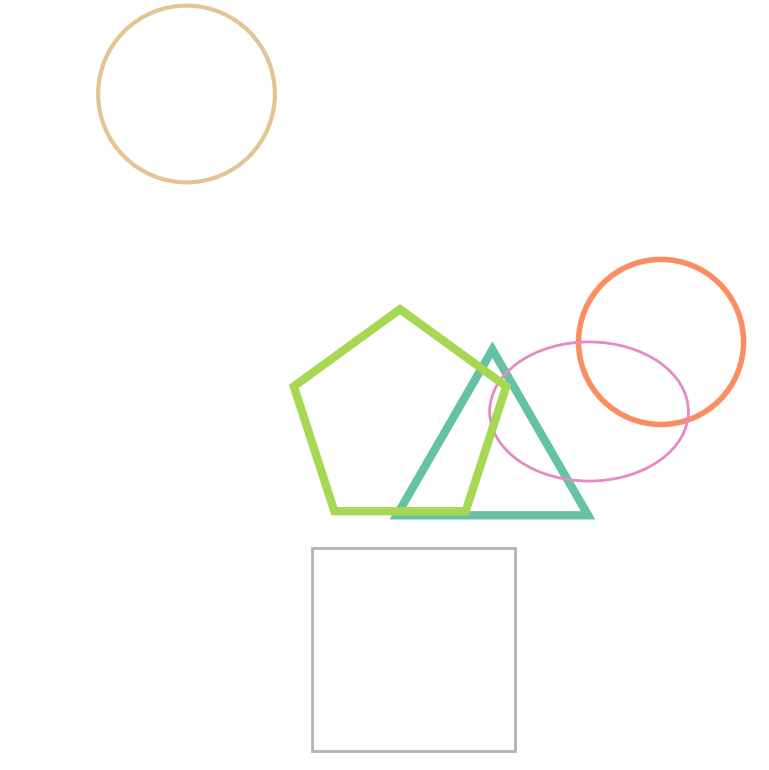[{"shape": "triangle", "thickness": 3, "radius": 0.72, "center": [0.64, 0.402]}, {"shape": "circle", "thickness": 2, "radius": 0.54, "center": [0.859, 0.556]}, {"shape": "oval", "thickness": 1, "radius": 0.65, "center": [0.765, 0.466]}, {"shape": "pentagon", "thickness": 3, "radius": 0.73, "center": [0.52, 0.453]}, {"shape": "circle", "thickness": 1.5, "radius": 0.57, "center": [0.242, 0.878]}, {"shape": "square", "thickness": 1, "radius": 0.66, "center": [0.537, 0.156]}]